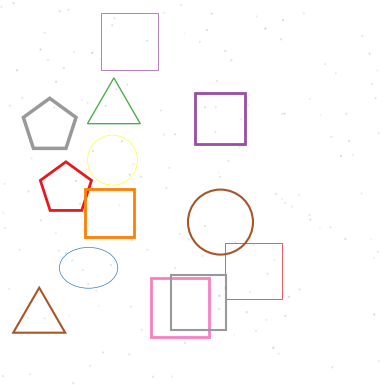[{"shape": "pentagon", "thickness": 2, "radius": 0.35, "center": [0.171, 0.51]}, {"shape": "square", "thickness": 0.5, "radius": 0.36, "center": [0.658, 0.297]}, {"shape": "oval", "thickness": 0.5, "radius": 0.38, "center": [0.23, 0.304]}, {"shape": "triangle", "thickness": 1, "radius": 0.4, "center": [0.296, 0.718]}, {"shape": "square", "thickness": 0.5, "radius": 0.37, "center": [0.337, 0.892]}, {"shape": "square", "thickness": 2, "radius": 0.33, "center": [0.572, 0.693]}, {"shape": "square", "thickness": 2, "radius": 0.32, "center": [0.284, 0.447]}, {"shape": "circle", "thickness": 0.5, "radius": 0.32, "center": [0.292, 0.584]}, {"shape": "circle", "thickness": 1.5, "radius": 0.42, "center": [0.573, 0.423]}, {"shape": "triangle", "thickness": 1.5, "radius": 0.39, "center": [0.102, 0.175]}, {"shape": "square", "thickness": 2, "radius": 0.38, "center": [0.467, 0.201]}, {"shape": "pentagon", "thickness": 2.5, "radius": 0.36, "center": [0.129, 0.673]}, {"shape": "square", "thickness": 1.5, "radius": 0.36, "center": [0.516, 0.213]}]